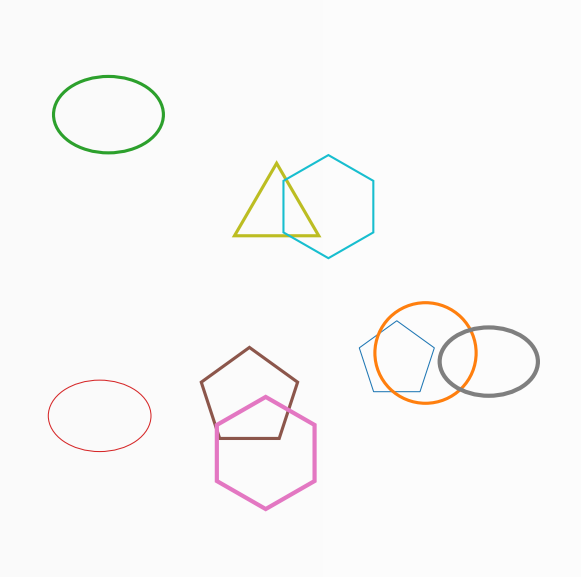[{"shape": "pentagon", "thickness": 0.5, "radius": 0.34, "center": [0.683, 0.376]}, {"shape": "circle", "thickness": 1.5, "radius": 0.44, "center": [0.732, 0.388]}, {"shape": "oval", "thickness": 1.5, "radius": 0.47, "center": [0.187, 0.801]}, {"shape": "oval", "thickness": 0.5, "radius": 0.44, "center": [0.171, 0.279]}, {"shape": "pentagon", "thickness": 1.5, "radius": 0.44, "center": [0.429, 0.31]}, {"shape": "hexagon", "thickness": 2, "radius": 0.49, "center": [0.457, 0.215]}, {"shape": "oval", "thickness": 2, "radius": 0.42, "center": [0.841, 0.373]}, {"shape": "triangle", "thickness": 1.5, "radius": 0.42, "center": [0.476, 0.633]}, {"shape": "hexagon", "thickness": 1, "radius": 0.45, "center": [0.565, 0.641]}]